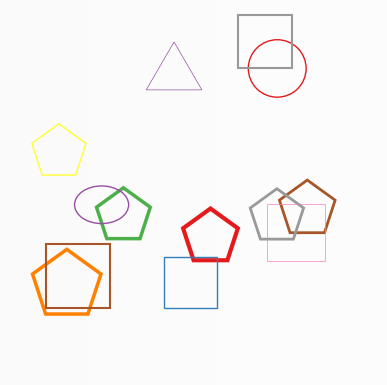[{"shape": "pentagon", "thickness": 3, "radius": 0.37, "center": [0.543, 0.384]}, {"shape": "circle", "thickness": 1, "radius": 0.37, "center": [0.715, 0.822]}, {"shape": "square", "thickness": 1, "radius": 0.34, "center": [0.491, 0.266]}, {"shape": "pentagon", "thickness": 2.5, "radius": 0.36, "center": [0.318, 0.439]}, {"shape": "triangle", "thickness": 0.5, "radius": 0.41, "center": [0.449, 0.808]}, {"shape": "oval", "thickness": 1, "radius": 0.35, "center": [0.262, 0.468]}, {"shape": "pentagon", "thickness": 2.5, "radius": 0.46, "center": [0.172, 0.259]}, {"shape": "pentagon", "thickness": 1, "radius": 0.37, "center": [0.152, 0.605]}, {"shape": "square", "thickness": 1.5, "radius": 0.42, "center": [0.201, 0.282]}, {"shape": "pentagon", "thickness": 2, "radius": 0.38, "center": [0.793, 0.457]}, {"shape": "square", "thickness": 0.5, "radius": 0.37, "center": [0.764, 0.396]}, {"shape": "square", "thickness": 1.5, "radius": 0.34, "center": [0.684, 0.892]}, {"shape": "pentagon", "thickness": 2, "radius": 0.36, "center": [0.715, 0.437]}]